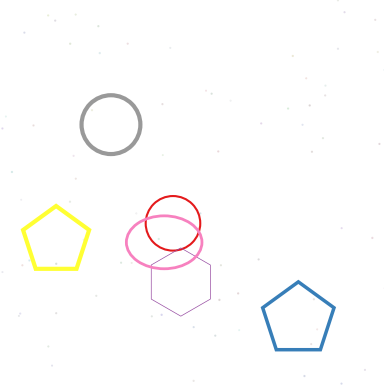[{"shape": "circle", "thickness": 1.5, "radius": 0.35, "center": [0.449, 0.42]}, {"shape": "pentagon", "thickness": 2.5, "radius": 0.49, "center": [0.775, 0.17]}, {"shape": "hexagon", "thickness": 0.5, "radius": 0.44, "center": [0.47, 0.267]}, {"shape": "pentagon", "thickness": 3, "radius": 0.45, "center": [0.146, 0.375]}, {"shape": "oval", "thickness": 2, "radius": 0.49, "center": [0.426, 0.371]}, {"shape": "circle", "thickness": 3, "radius": 0.38, "center": [0.288, 0.676]}]